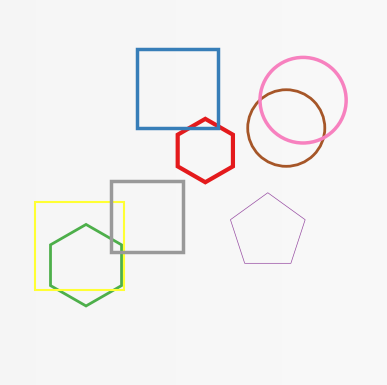[{"shape": "hexagon", "thickness": 3, "radius": 0.41, "center": [0.53, 0.609]}, {"shape": "square", "thickness": 2.5, "radius": 0.52, "center": [0.458, 0.77]}, {"shape": "hexagon", "thickness": 2, "radius": 0.53, "center": [0.222, 0.311]}, {"shape": "pentagon", "thickness": 0.5, "radius": 0.51, "center": [0.691, 0.398]}, {"shape": "square", "thickness": 1.5, "radius": 0.57, "center": [0.205, 0.361]}, {"shape": "circle", "thickness": 2, "radius": 0.5, "center": [0.739, 0.667]}, {"shape": "circle", "thickness": 2.5, "radius": 0.56, "center": [0.782, 0.74]}, {"shape": "square", "thickness": 2.5, "radius": 0.46, "center": [0.379, 0.437]}]